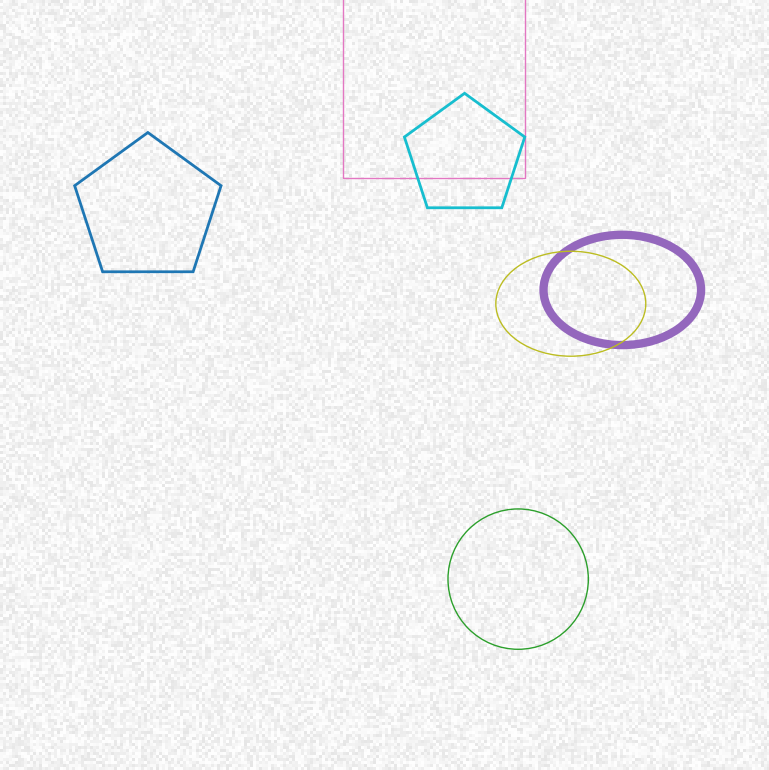[{"shape": "pentagon", "thickness": 1, "radius": 0.5, "center": [0.192, 0.728]}, {"shape": "circle", "thickness": 0.5, "radius": 0.46, "center": [0.673, 0.248]}, {"shape": "oval", "thickness": 3, "radius": 0.51, "center": [0.808, 0.623]}, {"shape": "square", "thickness": 0.5, "radius": 0.59, "center": [0.564, 0.887]}, {"shape": "oval", "thickness": 0.5, "radius": 0.49, "center": [0.741, 0.606]}, {"shape": "pentagon", "thickness": 1, "radius": 0.41, "center": [0.603, 0.797]}]